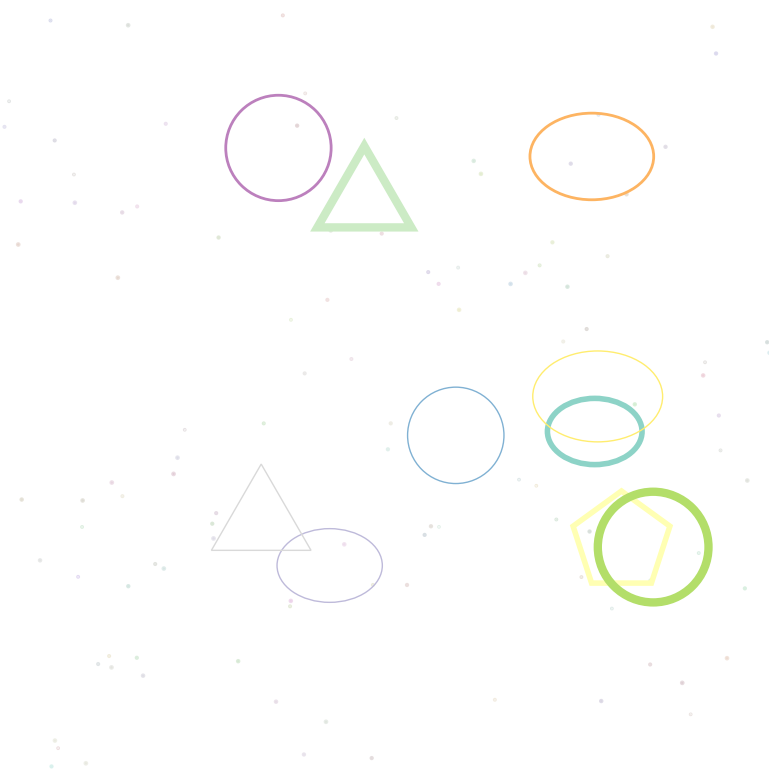[{"shape": "oval", "thickness": 2, "radius": 0.31, "center": [0.772, 0.44]}, {"shape": "pentagon", "thickness": 2, "radius": 0.33, "center": [0.807, 0.296]}, {"shape": "oval", "thickness": 0.5, "radius": 0.34, "center": [0.428, 0.266]}, {"shape": "circle", "thickness": 0.5, "radius": 0.31, "center": [0.592, 0.435]}, {"shape": "oval", "thickness": 1, "radius": 0.4, "center": [0.769, 0.797]}, {"shape": "circle", "thickness": 3, "radius": 0.36, "center": [0.848, 0.29]}, {"shape": "triangle", "thickness": 0.5, "radius": 0.37, "center": [0.339, 0.323]}, {"shape": "circle", "thickness": 1, "radius": 0.34, "center": [0.362, 0.808]}, {"shape": "triangle", "thickness": 3, "radius": 0.35, "center": [0.473, 0.74]}, {"shape": "oval", "thickness": 0.5, "radius": 0.42, "center": [0.776, 0.485]}]